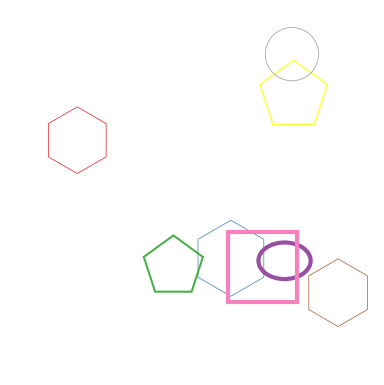[{"shape": "hexagon", "thickness": 0.5, "radius": 0.43, "center": [0.201, 0.636]}, {"shape": "hexagon", "thickness": 0.5, "radius": 0.49, "center": [0.6, 0.329]}, {"shape": "pentagon", "thickness": 1.5, "radius": 0.4, "center": [0.45, 0.308]}, {"shape": "oval", "thickness": 3, "radius": 0.34, "center": [0.739, 0.323]}, {"shape": "pentagon", "thickness": 1, "radius": 0.46, "center": [0.763, 0.752]}, {"shape": "hexagon", "thickness": 0.5, "radius": 0.44, "center": [0.878, 0.24]}, {"shape": "square", "thickness": 3, "radius": 0.45, "center": [0.682, 0.307]}, {"shape": "circle", "thickness": 0.5, "radius": 0.35, "center": [0.758, 0.859]}]